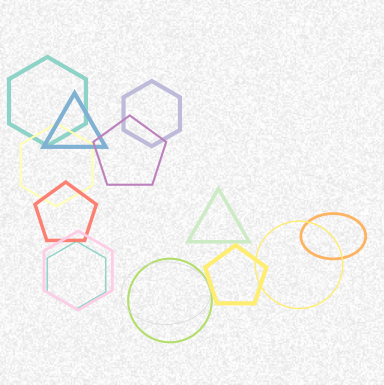[{"shape": "hexagon", "thickness": 3, "radius": 0.58, "center": [0.123, 0.737]}, {"shape": "hexagon", "thickness": 1, "radius": 0.44, "center": [0.199, 0.285]}, {"shape": "hexagon", "thickness": 1.5, "radius": 0.54, "center": [0.147, 0.572]}, {"shape": "hexagon", "thickness": 3, "radius": 0.42, "center": [0.394, 0.705]}, {"shape": "pentagon", "thickness": 2.5, "radius": 0.42, "center": [0.171, 0.443]}, {"shape": "triangle", "thickness": 3, "radius": 0.46, "center": [0.194, 0.665]}, {"shape": "oval", "thickness": 2, "radius": 0.42, "center": [0.866, 0.386]}, {"shape": "circle", "thickness": 1.5, "radius": 0.54, "center": [0.442, 0.219]}, {"shape": "hexagon", "thickness": 2, "radius": 0.51, "center": [0.203, 0.297]}, {"shape": "oval", "thickness": 0.5, "radius": 0.58, "center": [0.43, 0.238]}, {"shape": "pentagon", "thickness": 1.5, "radius": 0.5, "center": [0.337, 0.601]}, {"shape": "triangle", "thickness": 2.5, "radius": 0.46, "center": [0.567, 0.418]}, {"shape": "circle", "thickness": 1, "radius": 0.57, "center": [0.777, 0.312]}, {"shape": "pentagon", "thickness": 3, "radius": 0.42, "center": [0.612, 0.28]}]